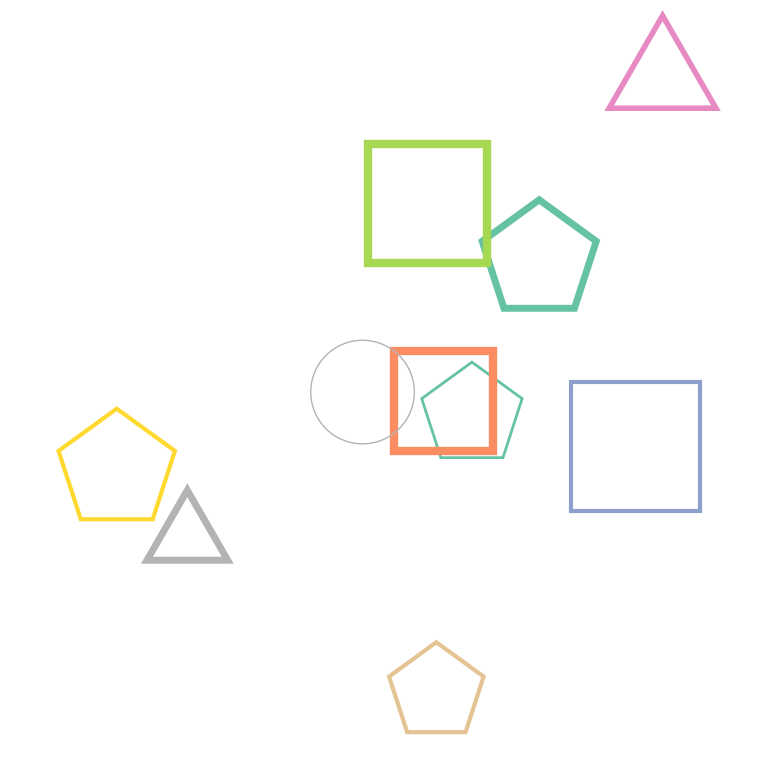[{"shape": "pentagon", "thickness": 1, "radius": 0.34, "center": [0.613, 0.461]}, {"shape": "pentagon", "thickness": 2.5, "radius": 0.39, "center": [0.7, 0.663]}, {"shape": "square", "thickness": 3, "radius": 0.32, "center": [0.576, 0.479]}, {"shape": "square", "thickness": 1.5, "radius": 0.42, "center": [0.825, 0.42]}, {"shape": "triangle", "thickness": 2, "radius": 0.4, "center": [0.86, 0.9]}, {"shape": "square", "thickness": 3, "radius": 0.39, "center": [0.555, 0.735]}, {"shape": "pentagon", "thickness": 1.5, "radius": 0.4, "center": [0.152, 0.39]}, {"shape": "pentagon", "thickness": 1.5, "radius": 0.32, "center": [0.567, 0.101]}, {"shape": "triangle", "thickness": 2.5, "radius": 0.3, "center": [0.243, 0.303]}, {"shape": "circle", "thickness": 0.5, "radius": 0.34, "center": [0.471, 0.491]}]